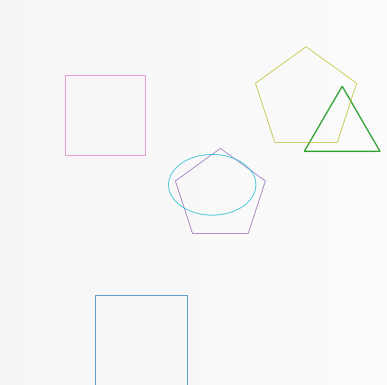[{"shape": "square", "thickness": 0.5, "radius": 0.59, "center": [0.364, 0.115]}, {"shape": "triangle", "thickness": 1, "radius": 0.56, "center": [0.883, 0.663]}, {"shape": "pentagon", "thickness": 0.5, "radius": 0.61, "center": [0.569, 0.492]}, {"shape": "square", "thickness": 0.5, "radius": 0.52, "center": [0.27, 0.701]}, {"shape": "pentagon", "thickness": 0.5, "radius": 0.69, "center": [0.79, 0.741]}, {"shape": "oval", "thickness": 0.5, "radius": 0.56, "center": [0.548, 0.52]}]